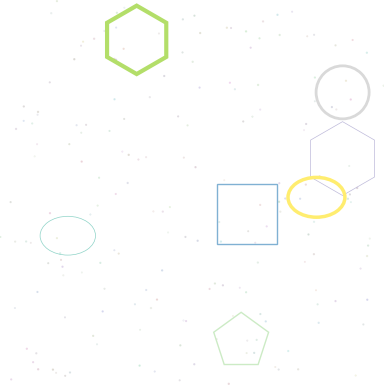[{"shape": "oval", "thickness": 0.5, "radius": 0.36, "center": [0.176, 0.388]}, {"shape": "hexagon", "thickness": 0.5, "radius": 0.48, "center": [0.89, 0.588]}, {"shape": "square", "thickness": 1, "radius": 0.39, "center": [0.642, 0.445]}, {"shape": "hexagon", "thickness": 3, "radius": 0.44, "center": [0.355, 0.896]}, {"shape": "circle", "thickness": 2, "radius": 0.34, "center": [0.89, 0.76]}, {"shape": "pentagon", "thickness": 1, "radius": 0.37, "center": [0.626, 0.114]}, {"shape": "oval", "thickness": 2.5, "radius": 0.37, "center": [0.822, 0.487]}]